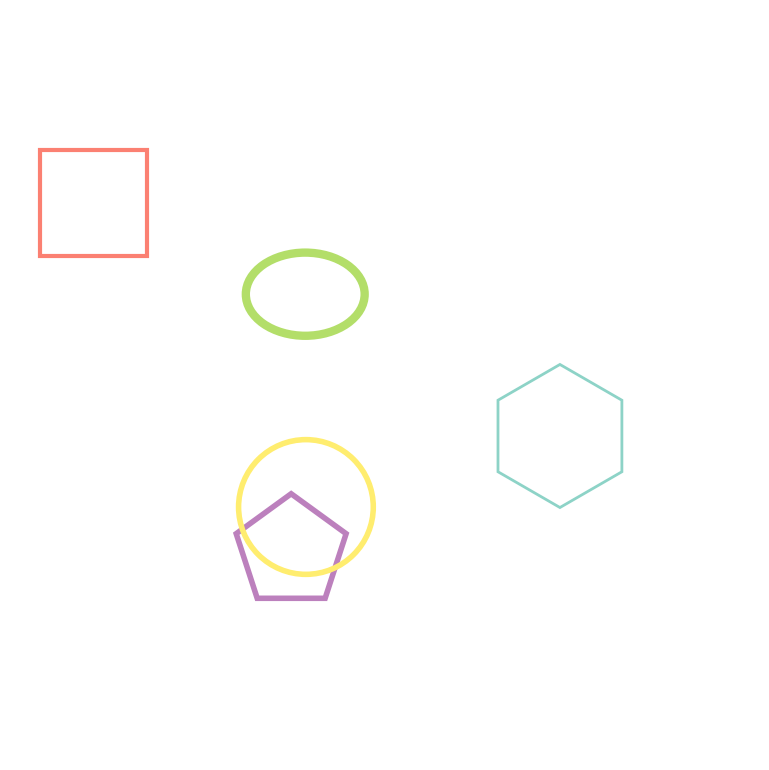[{"shape": "hexagon", "thickness": 1, "radius": 0.46, "center": [0.727, 0.434]}, {"shape": "square", "thickness": 1.5, "radius": 0.35, "center": [0.121, 0.737]}, {"shape": "oval", "thickness": 3, "radius": 0.39, "center": [0.396, 0.618]}, {"shape": "pentagon", "thickness": 2, "radius": 0.38, "center": [0.378, 0.284]}, {"shape": "circle", "thickness": 2, "radius": 0.44, "center": [0.397, 0.342]}]